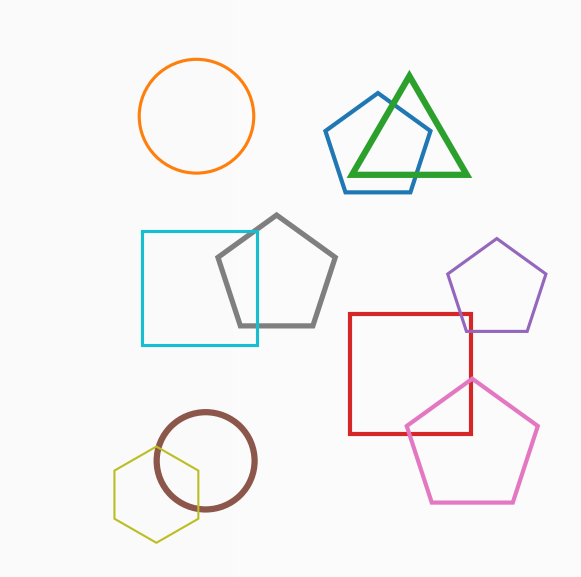[{"shape": "pentagon", "thickness": 2, "radius": 0.48, "center": [0.65, 0.743]}, {"shape": "circle", "thickness": 1.5, "radius": 0.49, "center": [0.338, 0.798]}, {"shape": "triangle", "thickness": 3, "radius": 0.57, "center": [0.704, 0.753]}, {"shape": "square", "thickness": 2, "radius": 0.52, "center": [0.706, 0.352]}, {"shape": "pentagon", "thickness": 1.5, "radius": 0.44, "center": [0.855, 0.497]}, {"shape": "circle", "thickness": 3, "radius": 0.42, "center": [0.354, 0.201]}, {"shape": "pentagon", "thickness": 2, "radius": 0.59, "center": [0.813, 0.225]}, {"shape": "pentagon", "thickness": 2.5, "radius": 0.53, "center": [0.476, 0.521]}, {"shape": "hexagon", "thickness": 1, "radius": 0.42, "center": [0.269, 0.143]}, {"shape": "square", "thickness": 1.5, "radius": 0.49, "center": [0.343, 0.5]}]